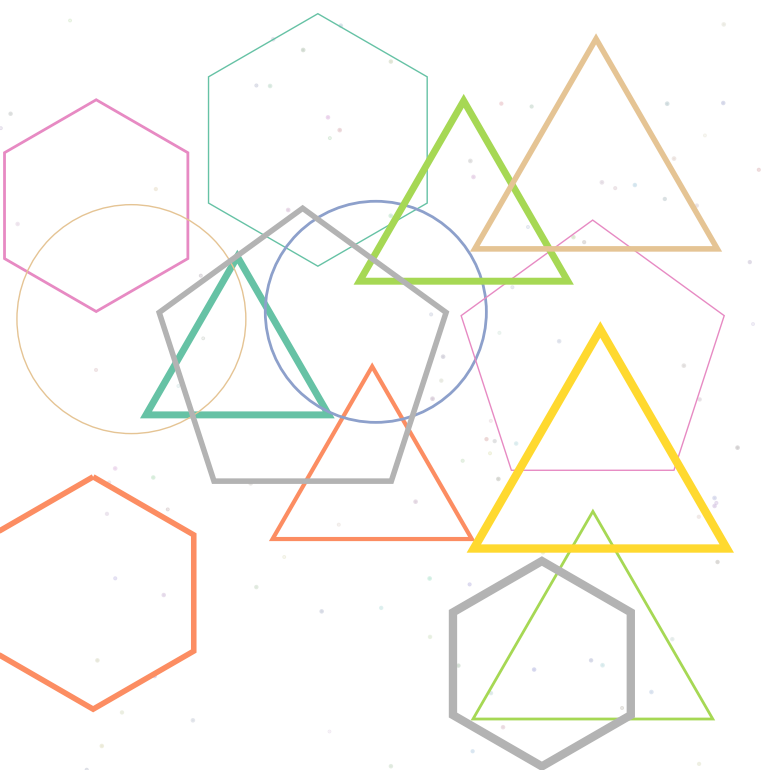[{"shape": "triangle", "thickness": 2.5, "radius": 0.68, "center": [0.308, 0.53]}, {"shape": "hexagon", "thickness": 0.5, "radius": 0.82, "center": [0.413, 0.818]}, {"shape": "triangle", "thickness": 1.5, "radius": 0.75, "center": [0.483, 0.375]}, {"shape": "hexagon", "thickness": 2, "radius": 0.75, "center": [0.121, 0.23]}, {"shape": "circle", "thickness": 1, "radius": 0.72, "center": [0.488, 0.595]}, {"shape": "hexagon", "thickness": 1, "radius": 0.69, "center": [0.125, 0.733]}, {"shape": "pentagon", "thickness": 0.5, "radius": 0.9, "center": [0.77, 0.535]}, {"shape": "triangle", "thickness": 1, "radius": 0.9, "center": [0.77, 0.156]}, {"shape": "triangle", "thickness": 2.5, "radius": 0.78, "center": [0.602, 0.713]}, {"shape": "triangle", "thickness": 3, "radius": 0.95, "center": [0.78, 0.382]}, {"shape": "triangle", "thickness": 2, "radius": 0.91, "center": [0.774, 0.768]}, {"shape": "circle", "thickness": 0.5, "radius": 0.74, "center": [0.171, 0.586]}, {"shape": "hexagon", "thickness": 3, "radius": 0.67, "center": [0.704, 0.138]}, {"shape": "pentagon", "thickness": 2, "radius": 0.98, "center": [0.393, 0.534]}]